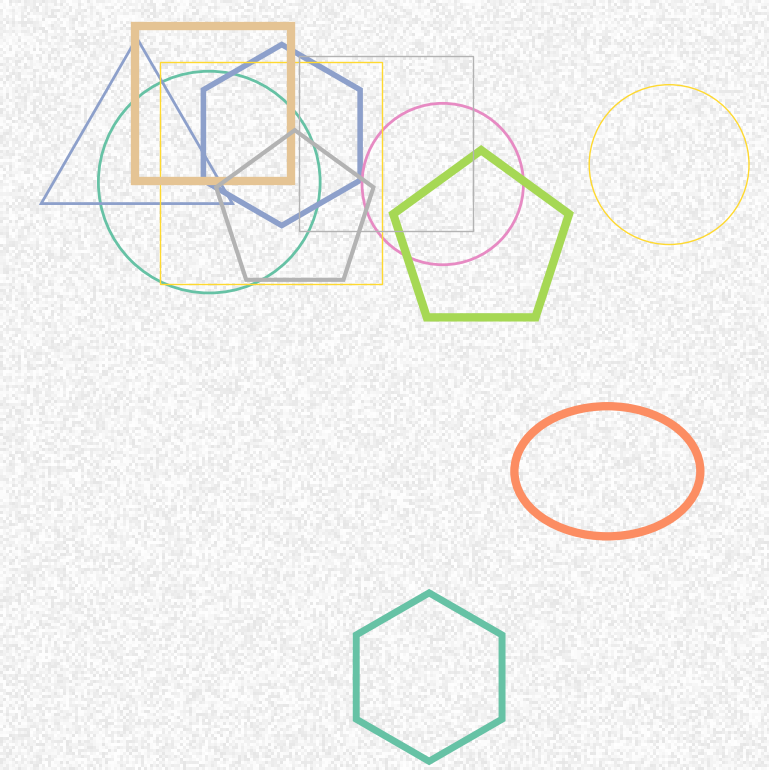[{"shape": "circle", "thickness": 1, "radius": 0.72, "center": [0.272, 0.763]}, {"shape": "hexagon", "thickness": 2.5, "radius": 0.55, "center": [0.557, 0.121]}, {"shape": "oval", "thickness": 3, "radius": 0.6, "center": [0.789, 0.388]}, {"shape": "hexagon", "thickness": 2, "radius": 0.59, "center": [0.366, 0.825]}, {"shape": "triangle", "thickness": 1, "radius": 0.72, "center": [0.178, 0.807]}, {"shape": "circle", "thickness": 1, "radius": 0.52, "center": [0.575, 0.761]}, {"shape": "pentagon", "thickness": 3, "radius": 0.6, "center": [0.625, 0.685]}, {"shape": "circle", "thickness": 0.5, "radius": 0.52, "center": [0.869, 0.786]}, {"shape": "square", "thickness": 0.5, "radius": 0.72, "center": [0.352, 0.776]}, {"shape": "square", "thickness": 3, "radius": 0.51, "center": [0.277, 0.866]}, {"shape": "square", "thickness": 0.5, "radius": 0.57, "center": [0.502, 0.814]}, {"shape": "pentagon", "thickness": 1.5, "radius": 0.54, "center": [0.383, 0.724]}]